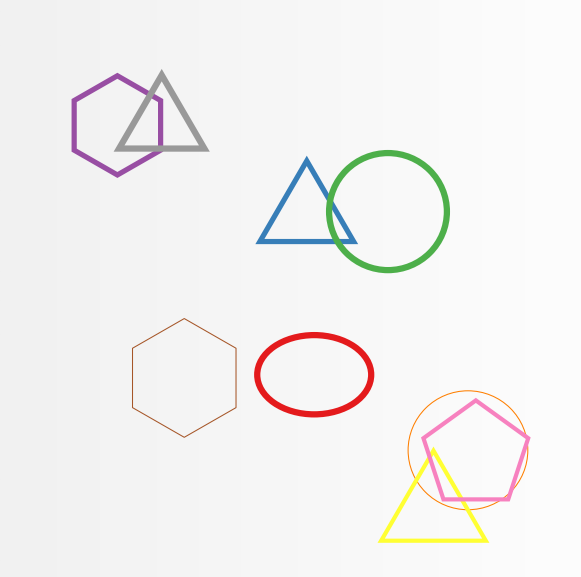[{"shape": "oval", "thickness": 3, "radius": 0.49, "center": [0.541, 0.35]}, {"shape": "triangle", "thickness": 2.5, "radius": 0.47, "center": [0.528, 0.627]}, {"shape": "circle", "thickness": 3, "radius": 0.51, "center": [0.668, 0.633]}, {"shape": "hexagon", "thickness": 2.5, "radius": 0.43, "center": [0.202, 0.782]}, {"shape": "circle", "thickness": 0.5, "radius": 0.51, "center": [0.805, 0.219]}, {"shape": "triangle", "thickness": 2, "radius": 0.52, "center": [0.746, 0.115]}, {"shape": "hexagon", "thickness": 0.5, "radius": 0.51, "center": [0.317, 0.345]}, {"shape": "pentagon", "thickness": 2, "radius": 0.47, "center": [0.819, 0.211]}, {"shape": "triangle", "thickness": 3, "radius": 0.42, "center": [0.278, 0.784]}]